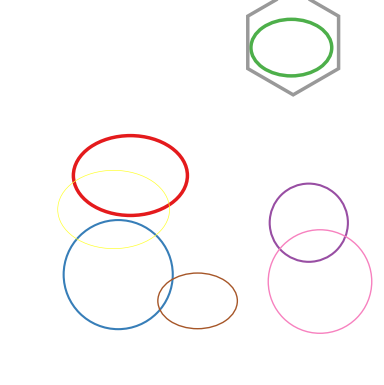[{"shape": "oval", "thickness": 2.5, "radius": 0.74, "center": [0.339, 0.544]}, {"shape": "circle", "thickness": 1.5, "radius": 0.71, "center": [0.307, 0.287]}, {"shape": "oval", "thickness": 2.5, "radius": 0.52, "center": [0.757, 0.876]}, {"shape": "circle", "thickness": 1.5, "radius": 0.51, "center": [0.802, 0.422]}, {"shape": "oval", "thickness": 0.5, "radius": 0.73, "center": [0.295, 0.456]}, {"shape": "oval", "thickness": 1, "radius": 0.52, "center": [0.513, 0.218]}, {"shape": "circle", "thickness": 1, "radius": 0.67, "center": [0.831, 0.269]}, {"shape": "hexagon", "thickness": 2.5, "radius": 0.68, "center": [0.762, 0.89]}]